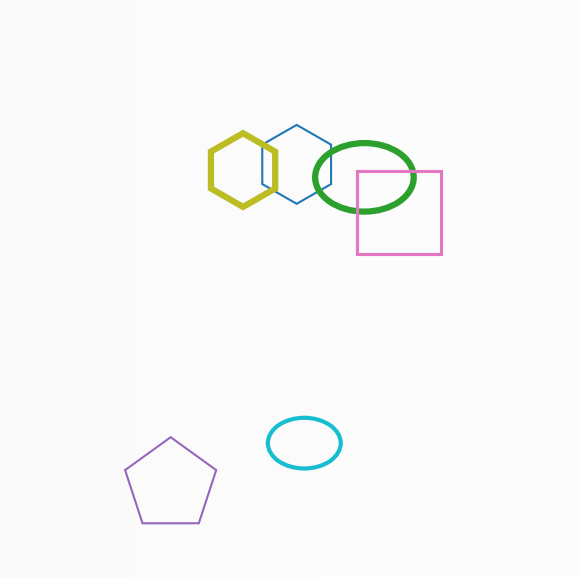[{"shape": "hexagon", "thickness": 1, "radius": 0.34, "center": [0.51, 0.715]}, {"shape": "oval", "thickness": 3, "radius": 0.42, "center": [0.627, 0.692]}, {"shape": "pentagon", "thickness": 1, "radius": 0.41, "center": [0.294, 0.16]}, {"shape": "square", "thickness": 1.5, "radius": 0.36, "center": [0.687, 0.631]}, {"shape": "hexagon", "thickness": 3, "radius": 0.32, "center": [0.418, 0.705]}, {"shape": "oval", "thickness": 2, "radius": 0.31, "center": [0.523, 0.232]}]